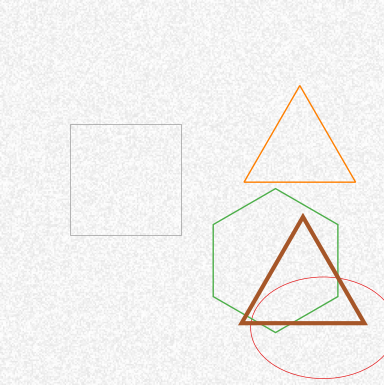[{"shape": "oval", "thickness": 0.5, "radius": 0.94, "center": [0.84, 0.149]}, {"shape": "hexagon", "thickness": 1, "radius": 0.93, "center": [0.716, 0.323]}, {"shape": "triangle", "thickness": 1, "radius": 0.84, "center": [0.779, 0.61]}, {"shape": "triangle", "thickness": 3, "radius": 0.92, "center": [0.787, 0.253]}, {"shape": "square", "thickness": 0.5, "radius": 0.72, "center": [0.325, 0.534]}]